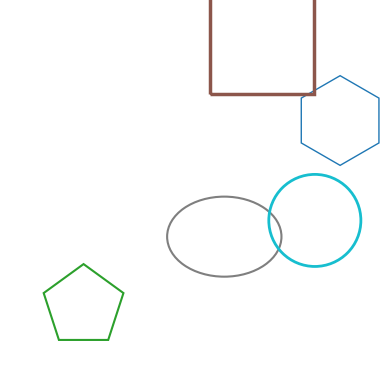[{"shape": "hexagon", "thickness": 1, "radius": 0.58, "center": [0.883, 0.687]}, {"shape": "pentagon", "thickness": 1.5, "radius": 0.54, "center": [0.217, 0.205]}, {"shape": "square", "thickness": 2.5, "radius": 0.67, "center": [0.681, 0.89]}, {"shape": "oval", "thickness": 1.5, "radius": 0.74, "center": [0.583, 0.385]}, {"shape": "circle", "thickness": 2, "radius": 0.6, "center": [0.818, 0.427]}]